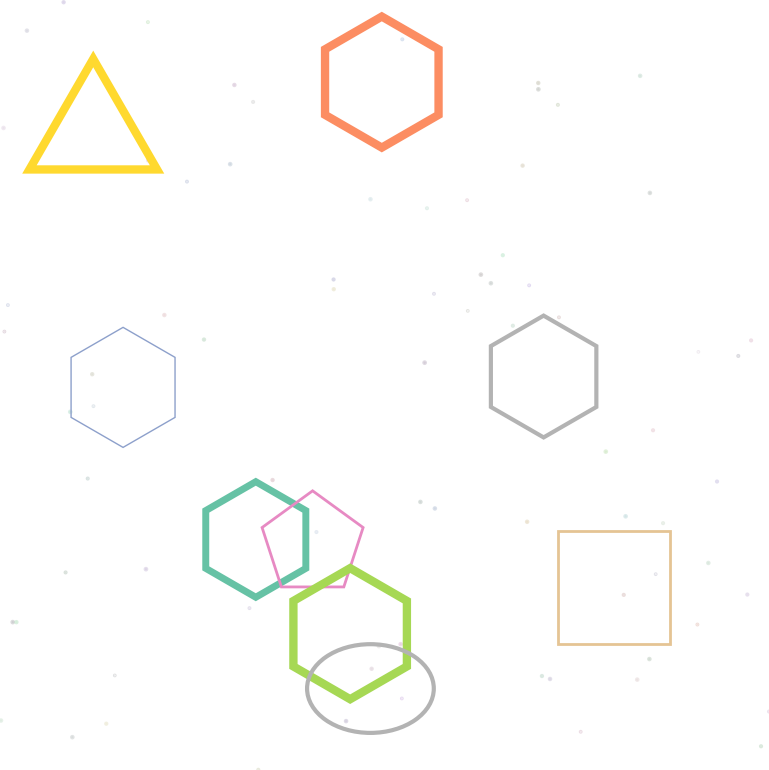[{"shape": "hexagon", "thickness": 2.5, "radius": 0.38, "center": [0.332, 0.299]}, {"shape": "hexagon", "thickness": 3, "radius": 0.43, "center": [0.496, 0.893]}, {"shape": "hexagon", "thickness": 0.5, "radius": 0.39, "center": [0.16, 0.497]}, {"shape": "pentagon", "thickness": 1, "radius": 0.34, "center": [0.406, 0.294]}, {"shape": "hexagon", "thickness": 3, "radius": 0.43, "center": [0.455, 0.177]}, {"shape": "triangle", "thickness": 3, "radius": 0.48, "center": [0.121, 0.828]}, {"shape": "square", "thickness": 1, "radius": 0.36, "center": [0.798, 0.237]}, {"shape": "hexagon", "thickness": 1.5, "radius": 0.4, "center": [0.706, 0.511]}, {"shape": "oval", "thickness": 1.5, "radius": 0.41, "center": [0.481, 0.106]}]